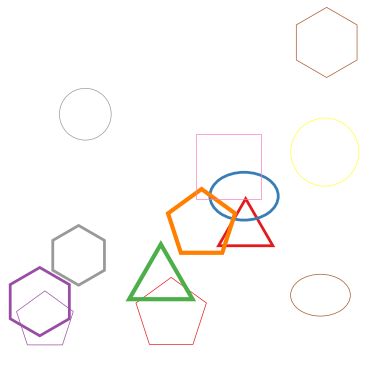[{"shape": "triangle", "thickness": 2, "radius": 0.41, "center": [0.638, 0.402]}, {"shape": "pentagon", "thickness": 0.5, "radius": 0.48, "center": [0.445, 0.183]}, {"shape": "oval", "thickness": 2, "radius": 0.44, "center": [0.634, 0.49]}, {"shape": "triangle", "thickness": 3, "radius": 0.48, "center": [0.418, 0.27]}, {"shape": "hexagon", "thickness": 2, "radius": 0.44, "center": [0.103, 0.217]}, {"shape": "pentagon", "thickness": 0.5, "radius": 0.39, "center": [0.117, 0.167]}, {"shape": "pentagon", "thickness": 3, "radius": 0.46, "center": [0.524, 0.417]}, {"shape": "circle", "thickness": 0.5, "radius": 0.44, "center": [0.844, 0.605]}, {"shape": "hexagon", "thickness": 0.5, "radius": 0.46, "center": [0.849, 0.89]}, {"shape": "oval", "thickness": 0.5, "radius": 0.39, "center": [0.832, 0.233]}, {"shape": "square", "thickness": 0.5, "radius": 0.42, "center": [0.593, 0.567]}, {"shape": "circle", "thickness": 0.5, "radius": 0.34, "center": [0.222, 0.703]}, {"shape": "hexagon", "thickness": 2, "radius": 0.39, "center": [0.204, 0.337]}]